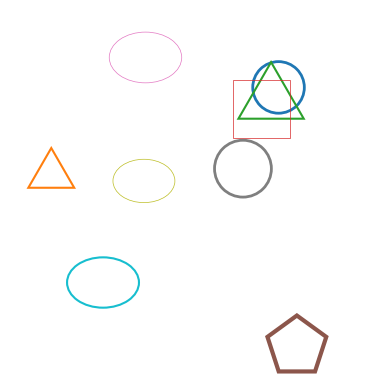[{"shape": "circle", "thickness": 2, "radius": 0.33, "center": [0.723, 0.773]}, {"shape": "triangle", "thickness": 1.5, "radius": 0.34, "center": [0.133, 0.547]}, {"shape": "triangle", "thickness": 1.5, "radius": 0.49, "center": [0.704, 0.741]}, {"shape": "square", "thickness": 0.5, "radius": 0.37, "center": [0.679, 0.717]}, {"shape": "pentagon", "thickness": 3, "radius": 0.4, "center": [0.771, 0.1]}, {"shape": "oval", "thickness": 0.5, "radius": 0.47, "center": [0.378, 0.851]}, {"shape": "circle", "thickness": 2, "radius": 0.37, "center": [0.631, 0.562]}, {"shape": "oval", "thickness": 0.5, "radius": 0.4, "center": [0.374, 0.53]}, {"shape": "oval", "thickness": 1.5, "radius": 0.47, "center": [0.268, 0.266]}]